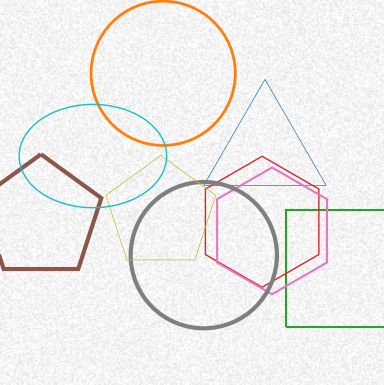[{"shape": "triangle", "thickness": 0.5, "radius": 0.92, "center": [0.688, 0.61]}, {"shape": "circle", "thickness": 2, "radius": 0.94, "center": [0.424, 0.81]}, {"shape": "square", "thickness": 1.5, "radius": 0.76, "center": [0.894, 0.303]}, {"shape": "hexagon", "thickness": 1, "radius": 0.85, "center": [0.681, 0.424]}, {"shape": "pentagon", "thickness": 3, "radius": 0.82, "center": [0.106, 0.435]}, {"shape": "hexagon", "thickness": 1.5, "radius": 0.82, "center": [0.707, 0.4]}, {"shape": "circle", "thickness": 3, "radius": 0.95, "center": [0.529, 0.337]}, {"shape": "pentagon", "thickness": 0.5, "radius": 0.75, "center": [0.418, 0.446]}, {"shape": "oval", "thickness": 1, "radius": 0.96, "center": [0.241, 0.595]}]